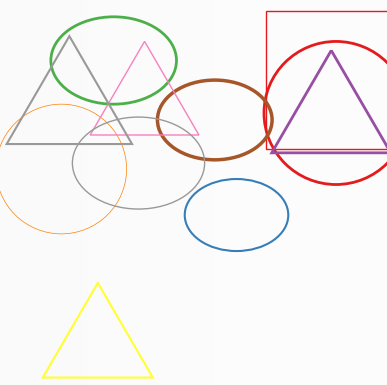[{"shape": "square", "thickness": 1, "radius": 0.89, "center": [0.865, 0.792]}, {"shape": "circle", "thickness": 2, "radius": 0.93, "center": [0.867, 0.707]}, {"shape": "oval", "thickness": 1.5, "radius": 0.67, "center": [0.61, 0.441]}, {"shape": "oval", "thickness": 2, "radius": 0.81, "center": [0.293, 0.843]}, {"shape": "triangle", "thickness": 2, "radius": 0.89, "center": [0.855, 0.692]}, {"shape": "circle", "thickness": 0.5, "radius": 0.84, "center": [0.158, 0.561]}, {"shape": "triangle", "thickness": 1.5, "radius": 0.82, "center": [0.252, 0.101]}, {"shape": "oval", "thickness": 2.5, "radius": 0.74, "center": [0.554, 0.688]}, {"shape": "triangle", "thickness": 1, "radius": 0.81, "center": [0.373, 0.73]}, {"shape": "oval", "thickness": 1, "radius": 0.85, "center": [0.357, 0.576]}, {"shape": "triangle", "thickness": 1.5, "radius": 0.93, "center": [0.179, 0.719]}]